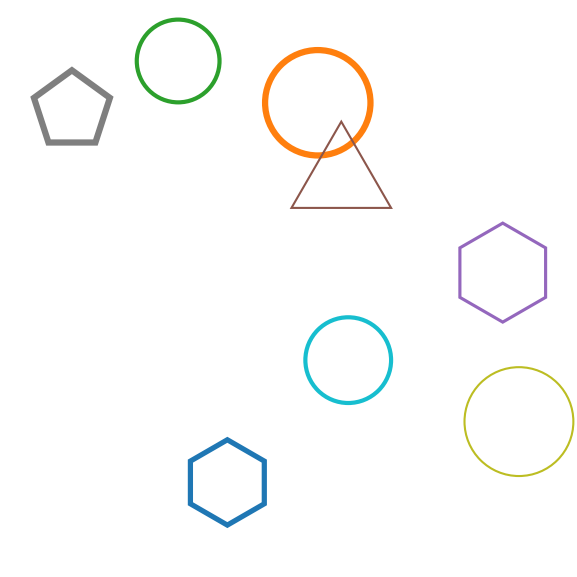[{"shape": "hexagon", "thickness": 2.5, "radius": 0.37, "center": [0.394, 0.164]}, {"shape": "circle", "thickness": 3, "radius": 0.46, "center": [0.55, 0.821]}, {"shape": "circle", "thickness": 2, "radius": 0.36, "center": [0.308, 0.894]}, {"shape": "hexagon", "thickness": 1.5, "radius": 0.43, "center": [0.871, 0.527]}, {"shape": "triangle", "thickness": 1, "radius": 0.5, "center": [0.591, 0.689]}, {"shape": "pentagon", "thickness": 3, "radius": 0.35, "center": [0.125, 0.808]}, {"shape": "circle", "thickness": 1, "radius": 0.47, "center": [0.899, 0.269]}, {"shape": "circle", "thickness": 2, "radius": 0.37, "center": [0.603, 0.376]}]